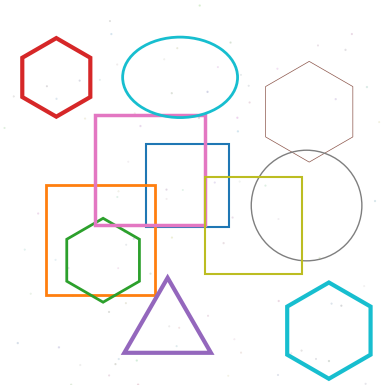[{"shape": "square", "thickness": 1.5, "radius": 0.54, "center": [0.487, 0.518]}, {"shape": "square", "thickness": 2, "radius": 0.71, "center": [0.261, 0.377]}, {"shape": "hexagon", "thickness": 2, "radius": 0.54, "center": [0.268, 0.324]}, {"shape": "hexagon", "thickness": 3, "radius": 0.51, "center": [0.146, 0.799]}, {"shape": "triangle", "thickness": 3, "radius": 0.65, "center": [0.435, 0.149]}, {"shape": "hexagon", "thickness": 0.5, "radius": 0.65, "center": [0.803, 0.71]}, {"shape": "square", "thickness": 2.5, "radius": 0.71, "center": [0.39, 0.558]}, {"shape": "circle", "thickness": 1, "radius": 0.72, "center": [0.796, 0.466]}, {"shape": "square", "thickness": 1.5, "radius": 0.63, "center": [0.658, 0.414]}, {"shape": "hexagon", "thickness": 3, "radius": 0.63, "center": [0.854, 0.141]}, {"shape": "oval", "thickness": 2, "radius": 0.75, "center": [0.468, 0.799]}]